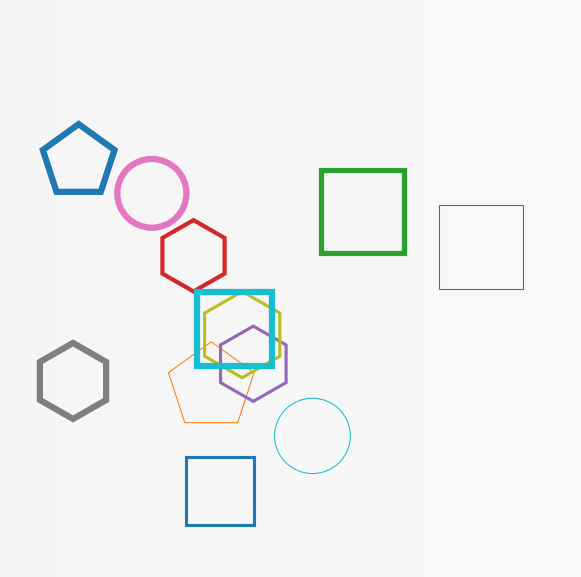[{"shape": "pentagon", "thickness": 3, "radius": 0.32, "center": [0.135, 0.719]}, {"shape": "square", "thickness": 1.5, "radius": 0.29, "center": [0.378, 0.149]}, {"shape": "pentagon", "thickness": 0.5, "radius": 0.39, "center": [0.363, 0.33]}, {"shape": "square", "thickness": 2.5, "radius": 0.36, "center": [0.624, 0.633]}, {"shape": "hexagon", "thickness": 2, "radius": 0.31, "center": [0.333, 0.556]}, {"shape": "hexagon", "thickness": 1.5, "radius": 0.33, "center": [0.436, 0.369]}, {"shape": "square", "thickness": 0.5, "radius": 0.36, "center": [0.828, 0.572]}, {"shape": "circle", "thickness": 3, "radius": 0.3, "center": [0.261, 0.664]}, {"shape": "hexagon", "thickness": 3, "radius": 0.33, "center": [0.126, 0.339]}, {"shape": "hexagon", "thickness": 1.5, "radius": 0.37, "center": [0.417, 0.42]}, {"shape": "square", "thickness": 3, "radius": 0.32, "center": [0.403, 0.429]}, {"shape": "circle", "thickness": 0.5, "radius": 0.33, "center": [0.538, 0.244]}]